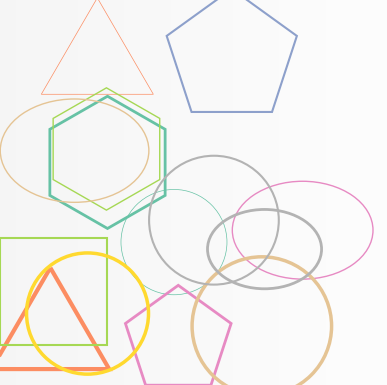[{"shape": "circle", "thickness": 0.5, "radius": 0.68, "center": [0.449, 0.371]}, {"shape": "hexagon", "thickness": 2, "radius": 0.86, "center": [0.277, 0.578]}, {"shape": "triangle", "thickness": 0.5, "radius": 0.83, "center": [0.251, 0.839]}, {"shape": "triangle", "thickness": 3, "radius": 0.88, "center": [0.13, 0.129]}, {"shape": "pentagon", "thickness": 1.5, "radius": 0.88, "center": [0.598, 0.852]}, {"shape": "pentagon", "thickness": 2, "radius": 0.72, "center": [0.46, 0.115]}, {"shape": "oval", "thickness": 1, "radius": 0.91, "center": [0.781, 0.402]}, {"shape": "square", "thickness": 1.5, "radius": 0.69, "center": [0.138, 0.243]}, {"shape": "hexagon", "thickness": 1, "radius": 0.79, "center": [0.275, 0.613]}, {"shape": "circle", "thickness": 2.5, "radius": 0.79, "center": [0.226, 0.186]}, {"shape": "oval", "thickness": 1, "radius": 0.96, "center": [0.192, 0.609]}, {"shape": "circle", "thickness": 2.5, "radius": 0.9, "center": [0.676, 0.153]}, {"shape": "oval", "thickness": 2, "radius": 0.74, "center": [0.683, 0.353]}, {"shape": "circle", "thickness": 1.5, "radius": 0.84, "center": [0.552, 0.428]}]